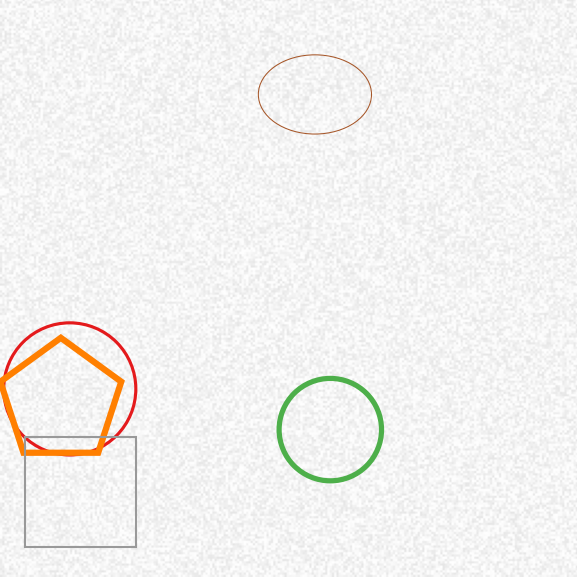[{"shape": "circle", "thickness": 1.5, "radius": 0.57, "center": [0.121, 0.326]}, {"shape": "circle", "thickness": 2.5, "radius": 0.44, "center": [0.572, 0.255]}, {"shape": "pentagon", "thickness": 3, "radius": 0.55, "center": [0.105, 0.304]}, {"shape": "oval", "thickness": 0.5, "radius": 0.49, "center": [0.545, 0.836]}, {"shape": "square", "thickness": 1, "radius": 0.48, "center": [0.14, 0.147]}]